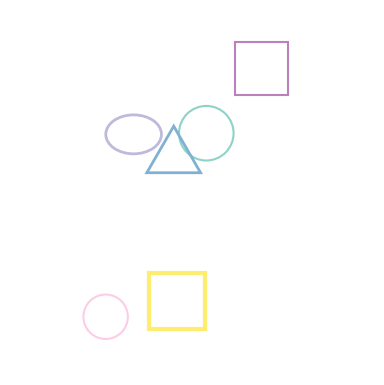[{"shape": "circle", "thickness": 1.5, "radius": 0.35, "center": [0.536, 0.654]}, {"shape": "oval", "thickness": 2, "radius": 0.36, "center": [0.347, 0.651]}, {"shape": "triangle", "thickness": 2, "radius": 0.4, "center": [0.451, 0.592]}, {"shape": "circle", "thickness": 1.5, "radius": 0.29, "center": [0.274, 0.177]}, {"shape": "square", "thickness": 1.5, "radius": 0.35, "center": [0.68, 0.823]}, {"shape": "square", "thickness": 3, "radius": 0.36, "center": [0.461, 0.218]}]